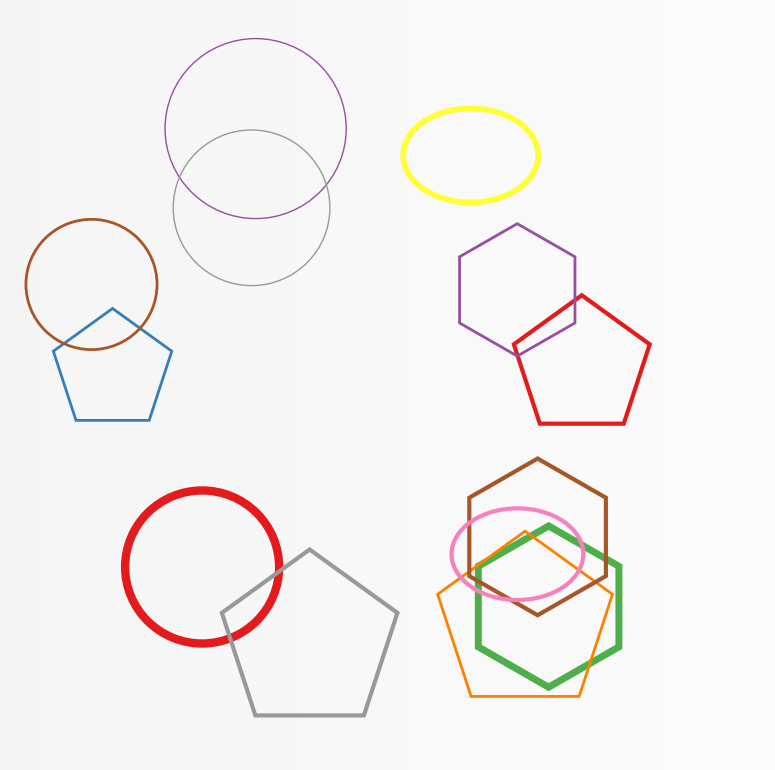[{"shape": "pentagon", "thickness": 1.5, "radius": 0.46, "center": [0.751, 0.524]}, {"shape": "circle", "thickness": 3, "radius": 0.5, "center": [0.261, 0.264]}, {"shape": "pentagon", "thickness": 1, "radius": 0.4, "center": [0.145, 0.519]}, {"shape": "hexagon", "thickness": 2.5, "radius": 0.52, "center": [0.708, 0.212]}, {"shape": "circle", "thickness": 0.5, "radius": 0.58, "center": [0.33, 0.833]}, {"shape": "hexagon", "thickness": 1, "radius": 0.43, "center": [0.667, 0.624]}, {"shape": "pentagon", "thickness": 1, "radius": 0.59, "center": [0.678, 0.192]}, {"shape": "oval", "thickness": 2, "radius": 0.44, "center": [0.607, 0.798]}, {"shape": "hexagon", "thickness": 1.5, "radius": 0.51, "center": [0.694, 0.303]}, {"shape": "circle", "thickness": 1, "radius": 0.42, "center": [0.118, 0.631]}, {"shape": "oval", "thickness": 1.5, "radius": 0.43, "center": [0.668, 0.28]}, {"shape": "pentagon", "thickness": 1.5, "radius": 0.6, "center": [0.4, 0.167]}, {"shape": "circle", "thickness": 0.5, "radius": 0.51, "center": [0.325, 0.73]}]